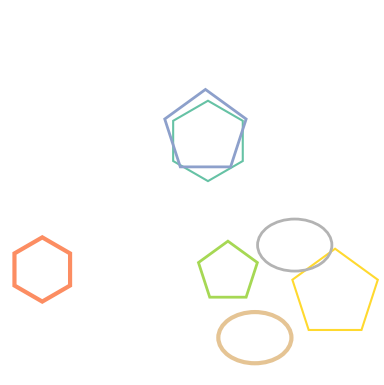[{"shape": "hexagon", "thickness": 1.5, "radius": 0.52, "center": [0.54, 0.634]}, {"shape": "hexagon", "thickness": 3, "radius": 0.42, "center": [0.11, 0.3]}, {"shape": "pentagon", "thickness": 2, "radius": 0.56, "center": [0.534, 0.656]}, {"shape": "pentagon", "thickness": 2, "radius": 0.4, "center": [0.592, 0.293]}, {"shape": "pentagon", "thickness": 1.5, "radius": 0.58, "center": [0.87, 0.237]}, {"shape": "oval", "thickness": 3, "radius": 0.47, "center": [0.662, 0.123]}, {"shape": "oval", "thickness": 2, "radius": 0.48, "center": [0.766, 0.363]}]